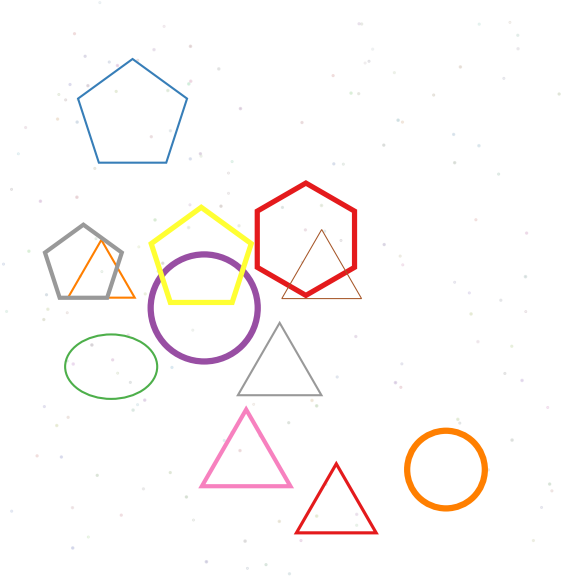[{"shape": "triangle", "thickness": 1.5, "radius": 0.4, "center": [0.582, 0.116]}, {"shape": "hexagon", "thickness": 2.5, "radius": 0.49, "center": [0.53, 0.585]}, {"shape": "pentagon", "thickness": 1, "radius": 0.5, "center": [0.23, 0.798]}, {"shape": "oval", "thickness": 1, "radius": 0.4, "center": [0.192, 0.364]}, {"shape": "circle", "thickness": 3, "radius": 0.46, "center": [0.354, 0.466]}, {"shape": "circle", "thickness": 3, "radius": 0.34, "center": [0.772, 0.186]}, {"shape": "triangle", "thickness": 1, "radius": 0.33, "center": [0.176, 0.517]}, {"shape": "pentagon", "thickness": 2.5, "radius": 0.46, "center": [0.348, 0.549]}, {"shape": "triangle", "thickness": 0.5, "radius": 0.4, "center": [0.557, 0.522]}, {"shape": "triangle", "thickness": 2, "radius": 0.44, "center": [0.426, 0.201]}, {"shape": "pentagon", "thickness": 2, "radius": 0.35, "center": [0.144, 0.54]}, {"shape": "triangle", "thickness": 1, "radius": 0.42, "center": [0.484, 0.357]}]